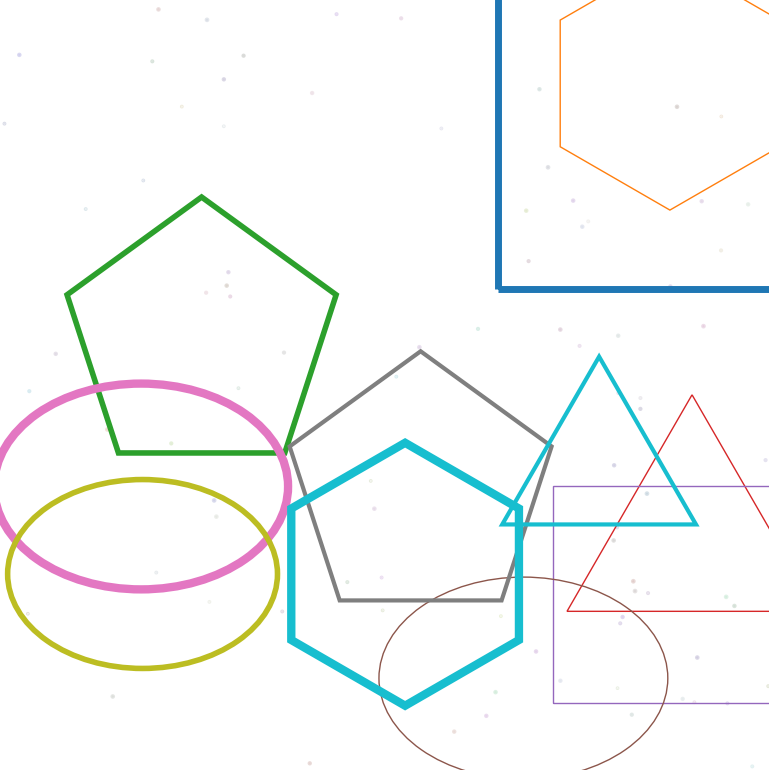[{"shape": "square", "thickness": 2.5, "radius": 0.95, "center": [0.836, 0.815]}, {"shape": "hexagon", "thickness": 0.5, "radius": 0.82, "center": [0.87, 0.892]}, {"shape": "pentagon", "thickness": 2, "radius": 0.92, "center": [0.262, 0.56]}, {"shape": "triangle", "thickness": 0.5, "radius": 0.94, "center": [0.899, 0.3]}, {"shape": "square", "thickness": 0.5, "radius": 0.71, "center": [0.859, 0.228]}, {"shape": "oval", "thickness": 0.5, "radius": 0.94, "center": [0.68, 0.119]}, {"shape": "oval", "thickness": 3, "radius": 0.95, "center": [0.183, 0.368]}, {"shape": "pentagon", "thickness": 1.5, "radius": 0.89, "center": [0.546, 0.365]}, {"shape": "oval", "thickness": 2, "radius": 0.88, "center": [0.185, 0.255]}, {"shape": "hexagon", "thickness": 3, "radius": 0.85, "center": [0.526, 0.254]}, {"shape": "triangle", "thickness": 1.5, "radius": 0.73, "center": [0.778, 0.392]}]